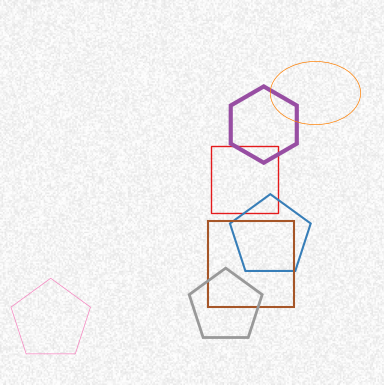[{"shape": "square", "thickness": 1, "radius": 0.44, "center": [0.635, 0.534]}, {"shape": "pentagon", "thickness": 1.5, "radius": 0.55, "center": [0.702, 0.385]}, {"shape": "hexagon", "thickness": 3, "radius": 0.5, "center": [0.685, 0.676]}, {"shape": "oval", "thickness": 0.5, "radius": 0.59, "center": [0.819, 0.758]}, {"shape": "square", "thickness": 1.5, "radius": 0.56, "center": [0.652, 0.315]}, {"shape": "pentagon", "thickness": 0.5, "radius": 0.54, "center": [0.132, 0.169]}, {"shape": "pentagon", "thickness": 2, "radius": 0.5, "center": [0.586, 0.204]}]